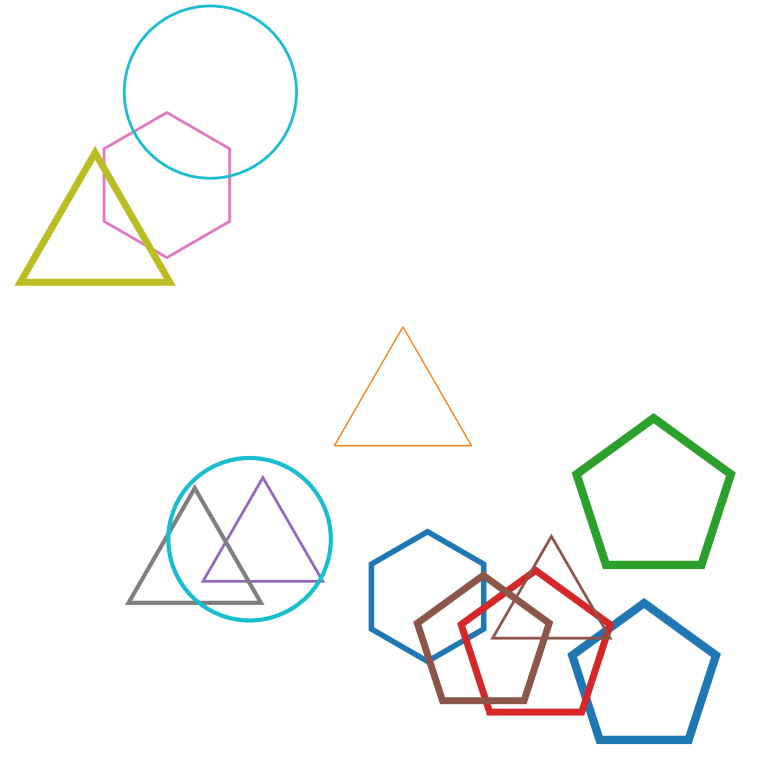[{"shape": "hexagon", "thickness": 2, "radius": 0.42, "center": [0.555, 0.225]}, {"shape": "pentagon", "thickness": 3, "radius": 0.49, "center": [0.837, 0.119]}, {"shape": "triangle", "thickness": 0.5, "radius": 0.51, "center": [0.523, 0.473]}, {"shape": "pentagon", "thickness": 3, "radius": 0.53, "center": [0.849, 0.352]}, {"shape": "pentagon", "thickness": 2.5, "radius": 0.51, "center": [0.696, 0.157]}, {"shape": "triangle", "thickness": 1, "radius": 0.45, "center": [0.341, 0.29]}, {"shape": "pentagon", "thickness": 2.5, "radius": 0.45, "center": [0.628, 0.163]}, {"shape": "triangle", "thickness": 1, "radius": 0.44, "center": [0.716, 0.215]}, {"shape": "hexagon", "thickness": 1, "radius": 0.47, "center": [0.217, 0.76]}, {"shape": "triangle", "thickness": 1.5, "radius": 0.5, "center": [0.253, 0.267]}, {"shape": "triangle", "thickness": 2.5, "radius": 0.56, "center": [0.123, 0.689]}, {"shape": "circle", "thickness": 1, "radius": 0.56, "center": [0.273, 0.88]}, {"shape": "circle", "thickness": 1.5, "radius": 0.53, "center": [0.324, 0.3]}]